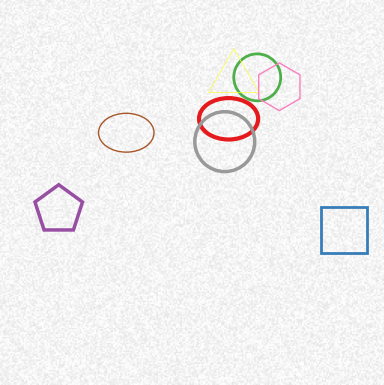[{"shape": "oval", "thickness": 3, "radius": 0.38, "center": [0.594, 0.691]}, {"shape": "square", "thickness": 2, "radius": 0.3, "center": [0.894, 0.403]}, {"shape": "circle", "thickness": 2, "radius": 0.3, "center": [0.668, 0.799]}, {"shape": "pentagon", "thickness": 2.5, "radius": 0.32, "center": [0.153, 0.455]}, {"shape": "triangle", "thickness": 0.5, "radius": 0.38, "center": [0.607, 0.798]}, {"shape": "oval", "thickness": 1, "radius": 0.36, "center": [0.328, 0.655]}, {"shape": "hexagon", "thickness": 1, "radius": 0.31, "center": [0.726, 0.775]}, {"shape": "circle", "thickness": 2.5, "radius": 0.39, "center": [0.584, 0.632]}]